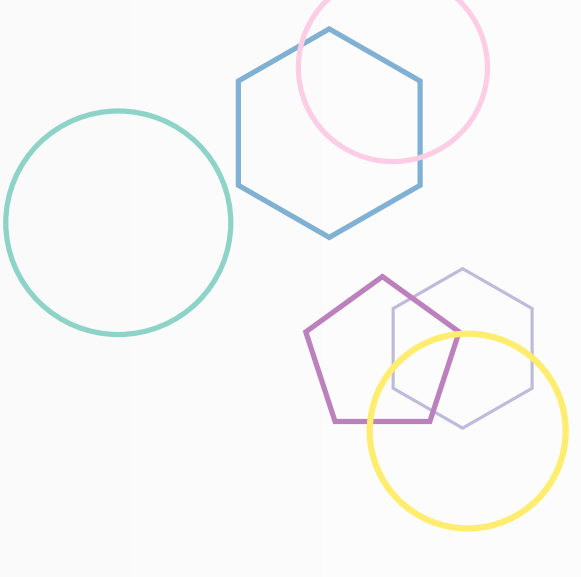[{"shape": "circle", "thickness": 2.5, "radius": 0.97, "center": [0.203, 0.613]}, {"shape": "hexagon", "thickness": 1.5, "radius": 0.69, "center": [0.796, 0.396]}, {"shape": "hexagon", "thickness": 2.5, "radius": 0.9, "center": [0.566, 0.769]}, {"shape": "circle", "thickness": 2.5, "radius": 0.81, "center": [0.676, 0.882]}, {"shape": "pentagon", "thickness": 2.5, "radius": 0.69, "center": [0.658, 0.382]}, {"shape": "circle", "thickness": 3, "radius": 0.84, "center": [0.805, 0.253]}]